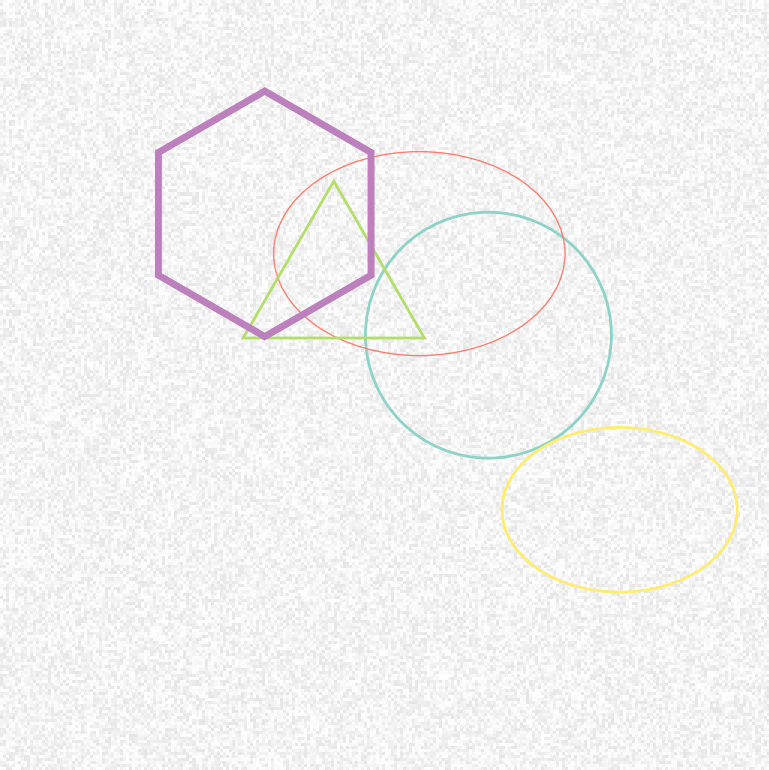[{"shape": "circle", "thickness": 1, "radius": 0.8, "center": [0.634, 0.565]}, {"shape": "oval", "thickness": 0.5, "radius": 0.95, "center": [0.545, 0.671]}, {"shape": "triangle", "thickness": 1, "radius": 0.68, "center": [0.433, 0.629]}, {"shape": "hexagon", "thickness": 2.5, "radius": 0.8, "center": [0.344, 0.722]}, {"shape": "oval", "thickness": 1, "radius": 0.76, "center": [0.805, 0.338]}]